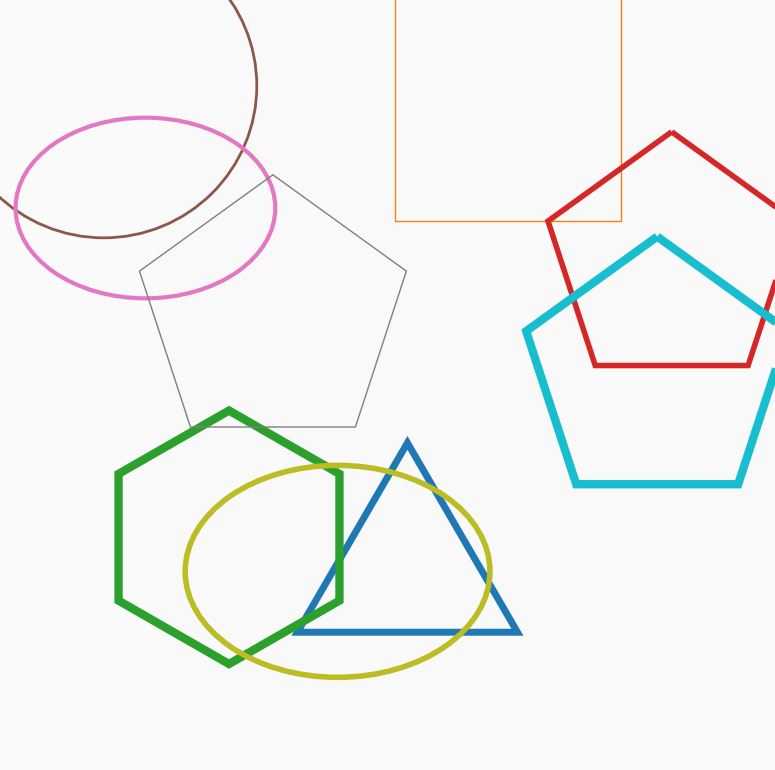[{"shape": "triangle", "thickness": 2.5, "radius": 0.82, "center": [0.526, 0.261]}, {"shape": "square", "thickness": 0.5, "radius": 0.73, "center": [0.655, 0.859]}, {"shape": "hexagon", "thickness": 3, "radius": 0.82, "center": [0.295, 0.302]}, {"shape": "pentagon", "thickness": 2, "radius": 0.84, "center": [0.867, 0.661]}, {"shape": "circle", "thickness": 1, "radius": 0.99, "center": [0.134, 0.889]}, {"shape": "oval", "thickness": 1.5, "radius": 0.84, "center": [0.188, 0.73]}, {"shape": "pentagon", "thickness": 0.5, "radius": 0.91, "center": [0.352, 0.592]}, {"shape": "oval", "thickness": 2, "radius": 0.98, "center": [0.436, 0.258]}, {"shape": "pentagon", "thickness": 3, "radius": 0.89, "center": [0.848, 0.515]}]